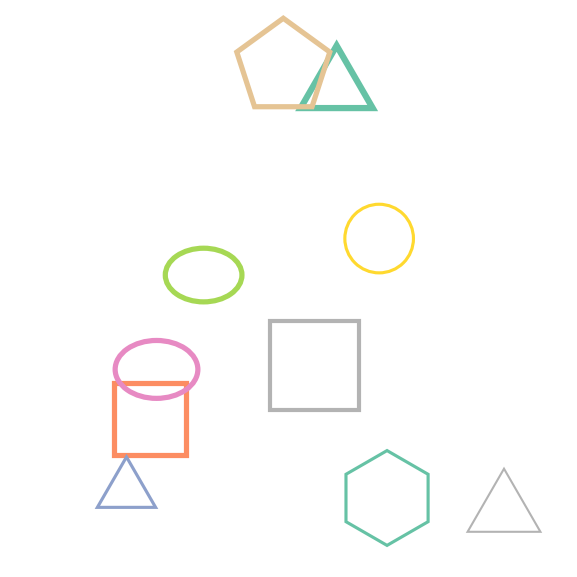[{"shape": "hexagon", "thickness": 1.5, "radius": 0.41, "center": [0.67, 0.137]}, {"shape": "triangle", "thickness": 3, "radius": 0.36, "center": [0.583, 0.848]}, {"shape": "square", "thickness": 2.5, "radius": 0.31, "center": [0.26, 0.274]}, {"shape": "triangle", "thickness": 1.5, "radius": 0.29, "center": [0.219, 0.15]}, {"shape": "oval", "thickness": 2.5, "radius": 0.36, "center": [0.271, 0.359]}, {"shape": "oval", "thickness": 2.5, "radius": 0.33, "center": [0.353, 0.523]}, {"shape": "circle", "thickness": 1.5, "radius": 0.3, "center": [0.657, 0.586]}, {"shape": "pentagon", "thickness": 2.5, "radius": 0.42, "center": [0.491, 0.883]}, {"shape": "triangle", "thickness": 1, "radius": 0.36, "center": [0.873, 0.115]}, {"shape": "square", "thickness": 2, "radius": 0.38, "center": [0.544, 0.367]}]